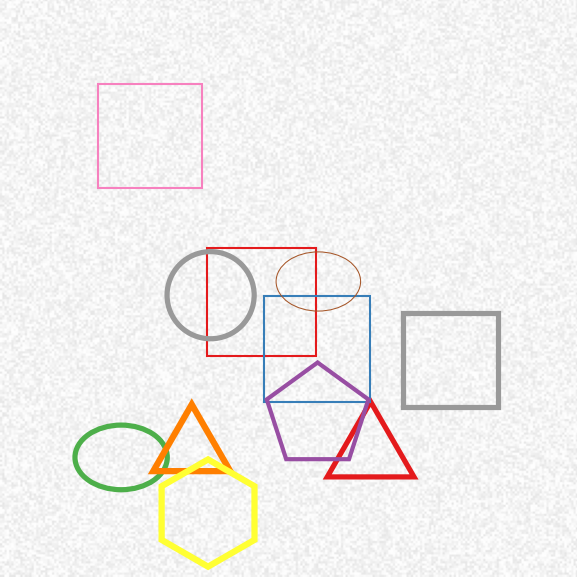[{"shape": "square", "thickness": 1, "radius": 0.47, "center": [0.453, 0.477]}, {"shape": "triangle", "thickness": 2.5, "radius": 0.43, "center": [0.642, 0.217]}, {"shape": "square", "thickness": 1, "radius": 0.46, "center": [0.549, 0.395]}, {"shape": "oval", "thickness": 2.5, "radius": 0.4, "center": [0.21, 0.207]}, {"shape": "pentagon", "thickness": 2, "radius": 0.46, "center": [0.55, 0.279]}, {"shape": "triangle", "thickness": 3, "radius": 0.38, "center": [0.332, 0.222]}, {"shape": "hexagon", "thickness": 3, "radius": 0.46, "center": [0.36, 0.111]}, {"shape": "oval", "thickness": 0.5, "radius": 0.37, "center": [0.551, 0.512]}, {"shape": "square", "thickness": 1, "radius": 0.45, "center": [0.26, 0.764]}, {"shape": "square", "thickness": 2.5, "radius": 0.41, "center": [0.78, 0.375]}, {"shape": "circle", "thickness": 2.5, "radius": 0.38, "center": [0.365, 0.488]}]